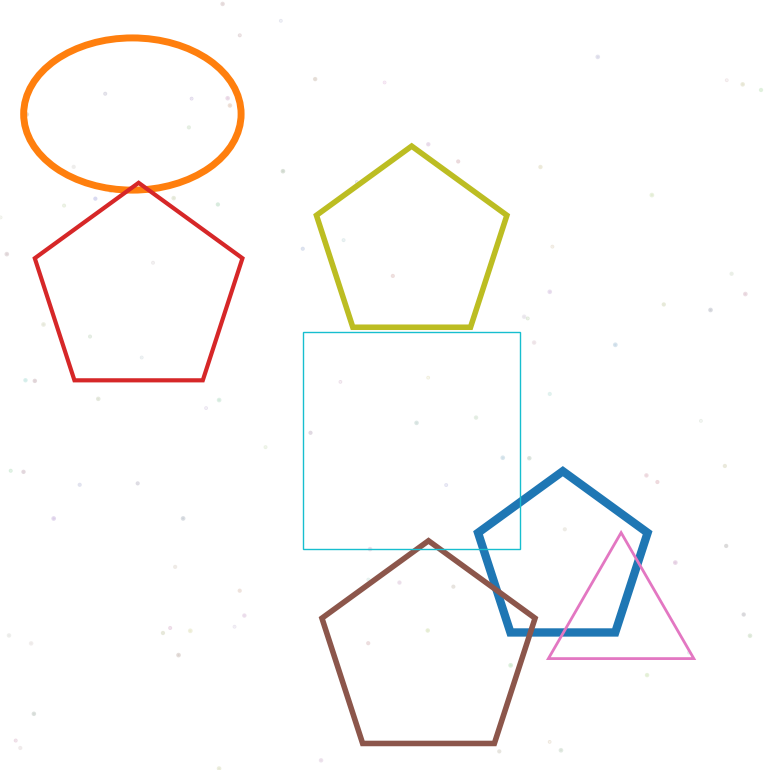[{"shape": "pentagon", "thickness": 3, "radius": 0.58, "center": [0.731, 0.272]}, {"shape": "oval", "thickness": 2.5, "radius": 0.71, "center": [0.172, 0.852]}, {"shape": "pentagon", "thickness": 1.5, "radius": 0.71, "center": [0.18, 0.621]}, {"shape": "pentagon", "thickness": 2, "radius": 0.73, "center": [0.556, 0.152]}, {"shape": "triangle", "thickness": 1, "radius": 0.55, "center": [0.807, 0.199]}, {"shape": "pentagon", "thickness": 2, "radius": 0.65, "center": [0.535, 0.68]}, {"shape": "square", "thickness": 0.5, "radius": 0.7, "center": [0.534, 0.428]}]